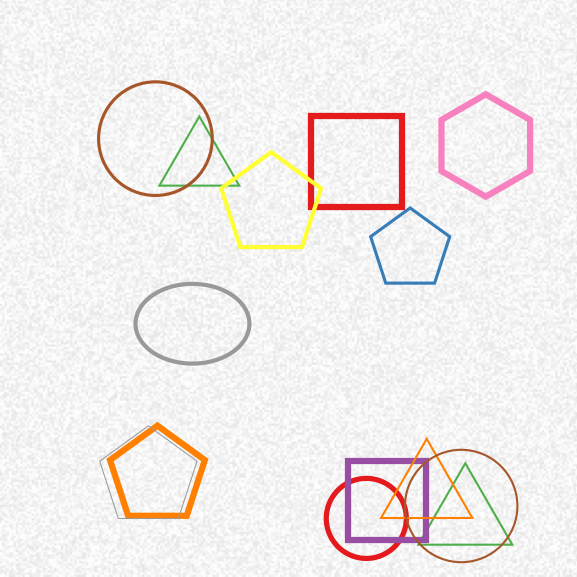[{"shape": "square", "thickness": 3, "radius": 0.39, "center": [0.618, 0.72]}, {"shape": "circle", "thickness": 2.5, "radius": 0.35, "center": [0.634, 0.101]}, {"shape": "pentagon", "thickness": 1.5, "radius": 0.36, "center": [0.71, 0.567]}, {"shape": "triangle", "thickness": 1, "radius": 0.4, "center": [0.345, 0.718]}, {"shape": "triangle", "thickness": 1, "radius": 0.47, "center": [0.806, 0.103]}, {"shape": "square", "thickness": 3, "radius": 0.34, "center": [0.67, 0.133]}, {"shape": "pentagon", "thickness": 3, "radius": 0.43, "center": [0.273, 0.176]}, {"shape": "triangle", "thickness": 1, "radius": 0.46, "center": [0.739, 0.148]}, {"shape": "pentagon", "thickness": 2, "radius": 0.45, "center": [0.47, 0.645]}, {"shape": "circle", "thickness": 1, "radius": 0.49, "center": [0.799, 0.123]}, {"shape": "circle", "thickness": 1.5, "radius": 0.49, "center": [0.269, 0.759]}, {"shape": "hexagon", "thickness": 3, "radius": 0.44, "center": [0.841, 0.747]}, {"shape": "oval", "thickness": 2, "radius": 0.49, "center": [0.333, 0.439]}, {"shape": "pentagon", "thickness": 0.5, "radius": 0.44, "center": [0.257, 0.173]}]